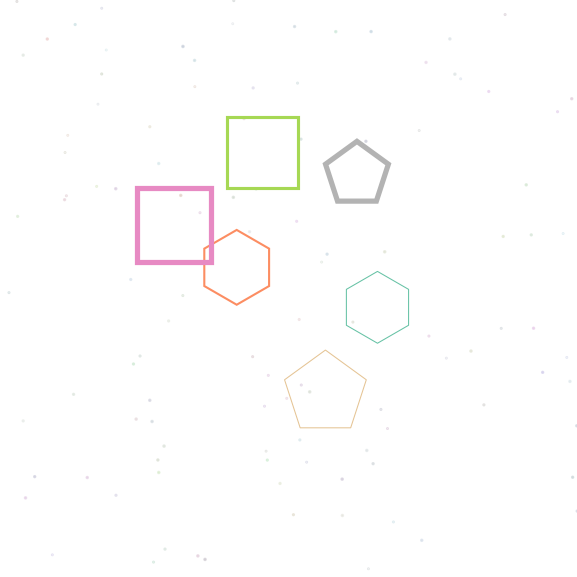[{"shape": "hexagon", "thickness": 0.5, "radius": 0.31, "center": [0.654, 0.467]}, {"shape": "hexagon", "thickness": 1, "radius": 0.32, "center": [0.41, 0.536]}, {"shape": "square", "thickness": 2.5, "radius": 0.32, "center": [0.302, 0.609]}, {"shape": "square", "thickness": 1.5, "radius": 0.31, "center": [0.455, 0.735]}, {"shape": "pentagon", "thickness": 0.5, "radius": 0.37, "center": [0.564, 0.319]}, {"shape": "pentagon", "thickness": 2.5, "radius": 0.29, "center": [0.618, 0.697]}]